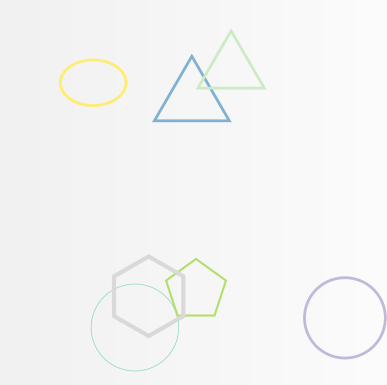[{"shape": "circle", "thickness": 0.5, "radius": 0.56, "center": [0.348, 0.149]}, {"shape": "circle", "thickness": 2, "radius": 0.52, "center": [0.89, 0.174]}, {"shape": "triangle", "thickness": 2, "radius": 0.56, "center": [0.495, 0.742]}, {"shape": "pentagon", "thickness": 1.5, "radius": 0.41, "center": [0.506, 0.246]}, {"shape": "hexagon", "thickness": 3, "radius": 0.52, "center": [0.384, 0.231]}, {"shape": "triangle", "thickness": 2, "radius": 0.5, "center": [0.596, 0.821]}, {"shape": "oval", "thickness": 2, "radius": 0.42, "center": [0.24, 0.785]}]